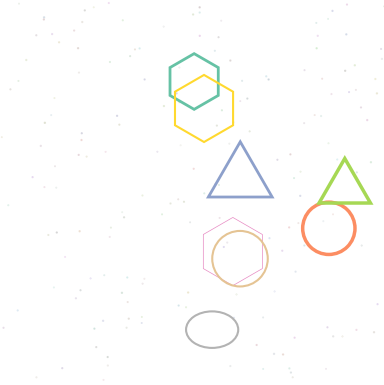[{"shape": "hexagon", "thickness": 2, "radius": 0.36, "center": [0.504, 0.788]}, {"shape": "circle", "thickness": 2.5, "radius": 0.34, "center": [0.854, 0.407]}, {"shape": "triangle", "thickness": 2, "radius": 0.48, "center": [0.624, 0.536]}, {"shape": "hexagon", "thickness": 0.5, "radius": 0.44, "center": [0.605, 0.347]}, {"shape": "triangle", "thickness": 2.5, "radius": 0.39, "center": [0.896, 0.511]}, {"shape": "hexagon", "thickness": 1.5, "radius": 0.44, "center": [0.53, 0.718]}, {"shape": "circle", "thickness": 1.5, "radius": 0.36, "center": [0.623, 0.328]}, {"shape": "oval", "thickness": 1.5, "radius": 0.34, "center": [0.551, 0.144]}]